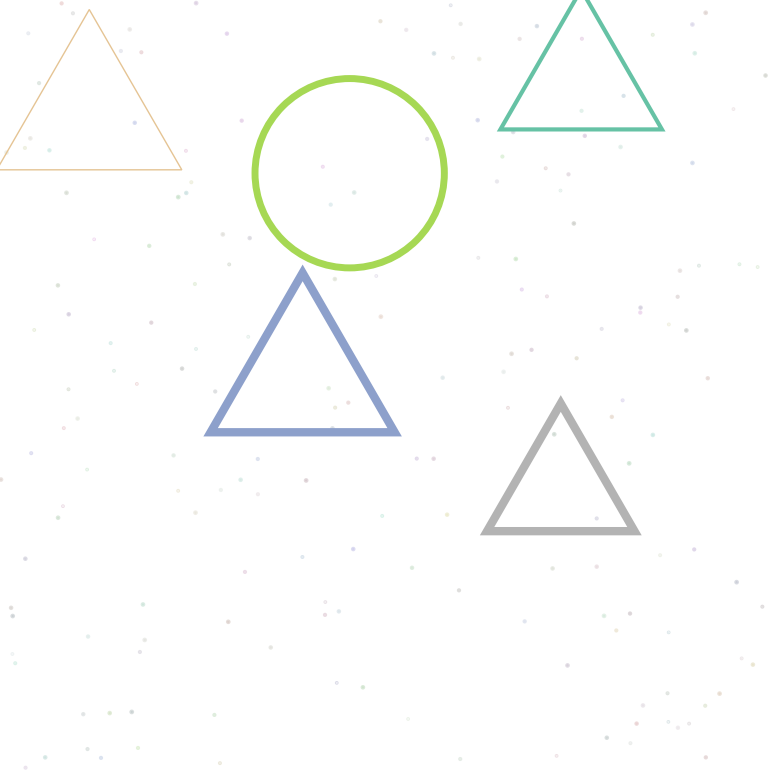[{"shape": "triangle", "thickness": 1.5, "radius": 0.61, "center": [0.755, 0.892]}, {"shape": "triangle", "thickness": 3, "radius": 0.69, "center": [0.393, 0.508]}, {"shape": "circle", "thickness": 2.5, "radius": 0.61, "center": [0.454, 0.775]}, {"shape": "triangle", "thickness": 0.5, "radius": 0.69, "center": [0.116, 0.849]}, {"shape": "triangle", "thickness": 3, "radius": 0.55, "center": [0.728, 0.365]}]